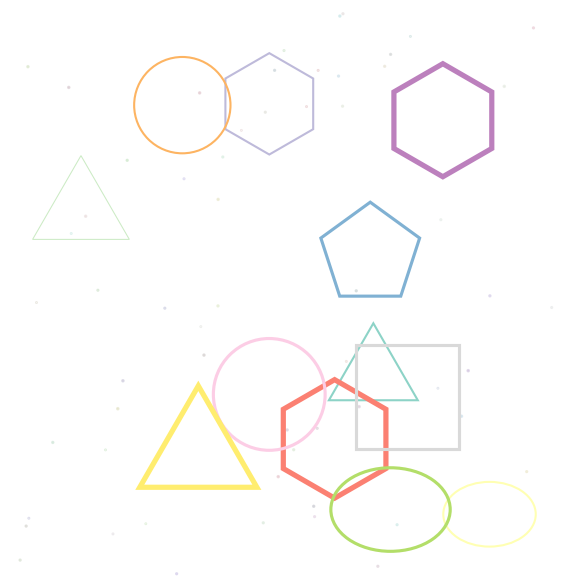[{"shape": "triangle", "thickness": 1, "radius": 0.44, "center": [0.646, 0.35]}, {"shape": "oval", "thickness": 1, "radius": 0.4, "center": [0.848, 0.109]}, {"shape": "hexagon", "thickness": 1, "radius": 0.44, "center": [0.466, 0.819]}, {"shape": "hexagon", "thickness": 2.5, "radius": 0.51, "center": [0.579, 0.239]}, {"shape": "pentagon", "thickness": 1.5, "radius": 0.45, "center": [0.641, 0.559]}, {"shape": "circle", "thickness": 1, "radius": 0.42, "center": [0.316, 0.817]}, {"shape": "oval", "thickness": 1.5, "radius": 0.52, "center": [0.676, 0.117]}, {"shape": "circle", "thickness": 1.5, "radius": 0.48, "center": [0.466, 0.316]}, {"shape": "square", "thickness": 1.5, "radius": 0.45, "center": [0.706, 0.312]}, {"shape": "hexagon", "thickness": 2.5, "radius": 0.49, "center": [0.767, 0.791]}, {"shape": "triangle", "thickness": 0.5, "radius": 0.48, "center": [0.14, 0.633]}, {"shape": "triangle", "thickness": 2.5, "radius": 0.59, "center": [0.343, 0.214]}]